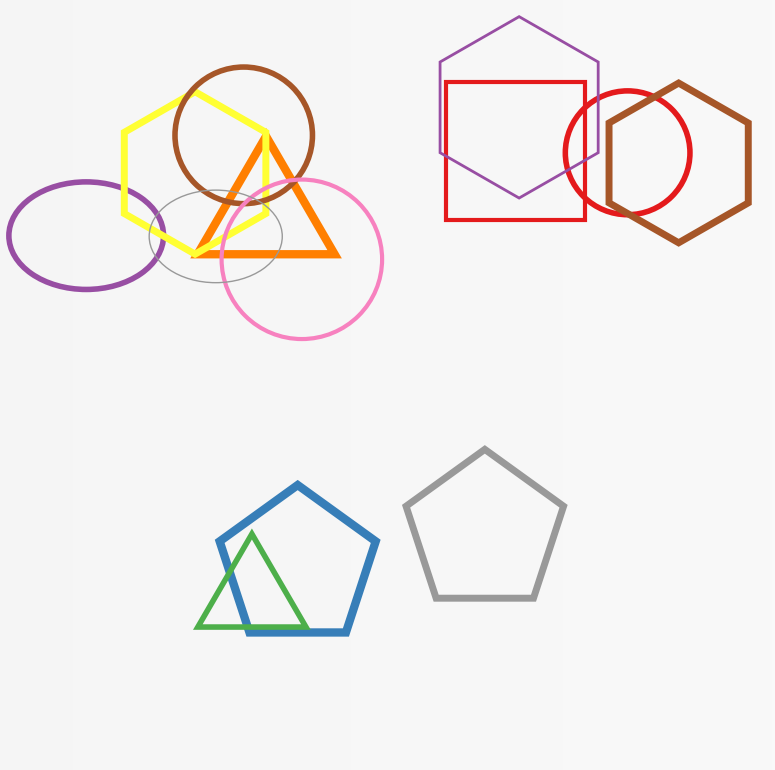[{"shape": "square", "thickness": 1.5, "radius": 0.45, "center": [0.665, 0.803]}, {"shape": "circle", "thickness": 2, "radius": 0.4, "center": [0.81, 0.802]}, {"shape": "pentagon", "thickness": 3, "radius": 0.53, "center": [0.384, 0.264]}, {"shape": "triangle", "thickness": 2, "radius": 0.4, "center": [0.325, 0.226]}, {"shape": "oval", "thickness": 2, "radius": 0.5, "center": [0.111, 0.694]}, {"shape": "hexagon", "thickness": 1, "radius": 0.59, "center": [0.67, 0.861]}, {"shape": "triangle", "thickness": 3, "radius": 0.51, "center": [0.343, 0.721]}, {"shape": "hexagon", "thickness": 2.5, "radius": 0.53, "center": [0.252, 0.775]}, {"shape": "hexagon", "thickness": 2.5, "radius": 0.52, "center": [0.876, 0.788]}, {"shape": "circle", "thickness": 2, "radius": 0.44, "center": [0.314, 0.824]}, {"shape": "circle", "thickness": 1.5, "radius": 0.52, "center": [0.389, 0.663]}, {"shape": "pentagon", "thickness": 2.5, "radius": 0.53, "center": [0.626, 0.31]}, {"shape": "oval", "thickness": 0.5, "radius": 0.43, "center": [0.278, 0.693]}]